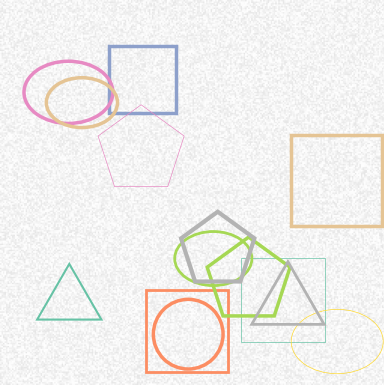[{"shape": "square", "thickness": 0.5, "radius": 0.54, "center": [0.735, 0.221]}, {"shape": "triangle", "thickness": 1.5, "radius": 0.48, "center": [0.18, 0.218]}, {"shape": "circle", "thickness": 2.5, "radius": 0.45, "center": [0.489, 0.132]}, {"shape": "square", "thickness": 2, "radius": 0.53, "center": [0.485, 0.14]}, {"shape": "square", "thickness": 2.5, "radius": 0.44, "center": [0.37, 0.793]}, {"shape": "oval", "thickness": 2.5, "radius": 0.58, "center": [0.178, 0.76]}, {"shape": "pentagon", "thickness": 0.5, "radius": 0.59, "center": [0.367, 0.61]}, {"shape": "oval", "thickness": 2, "radius": 0.5, "center": [0.554, 0.328]}, {"shape": "pentagon", "thickness": 2.5, "radius": 0.57, "center": [0.646, 0.271]}, {"shape": "oval", "thickness": 0.5, "radius": 0.6, "center": [0.876, 0.113]}, {"shape": "oval", "thickness": 2.5, "radius": 0.46, "center": [0.213, 0.733]}, {"shape": "square", "thickness": 2.5, "radius": 0.59, "center": [0.874, 0.531]}, {"shape": "pentagon", "thickness": 3, "radius": 0.5, "center": [0.566, 0.35]}, {"shape": "triangle", "thickness": 2, "radius": 0.54, "center": [0.748, 0.212]}]